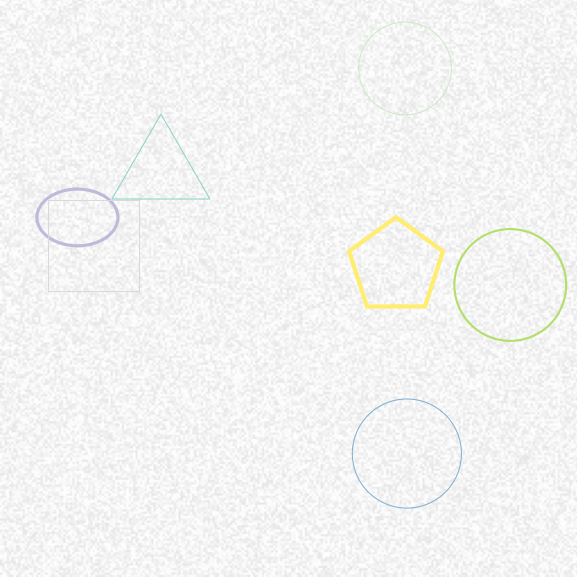[{"shape": "triangle", "thickness": 0.5, "radius": 0.49, "center": [0.279, 0.704]}, {"shape": "oval", "thickness": 1.5, "radius": 0.35, "center": [0.134, 0.623]}, {"shape": "circle", "thickness": 0.5, "radius": 0.47, "center": [0.705, 0.214]}, {"shape": "circle", "thickness": 1, "radius": 0.48, "center": [0.884, 0.506]}, {"shape": "square", "thickness": 0.5, "radius": 0.39, "center": [0.162, 0.575]}, {"shape": "circle", "thickness": 0.5, "radius": 0.4, "center": [0.701, 0.881]}, {"shape": "pentagon", "thickness": 2, "radius": 0.43, "center": [0.686, 0.538]}]